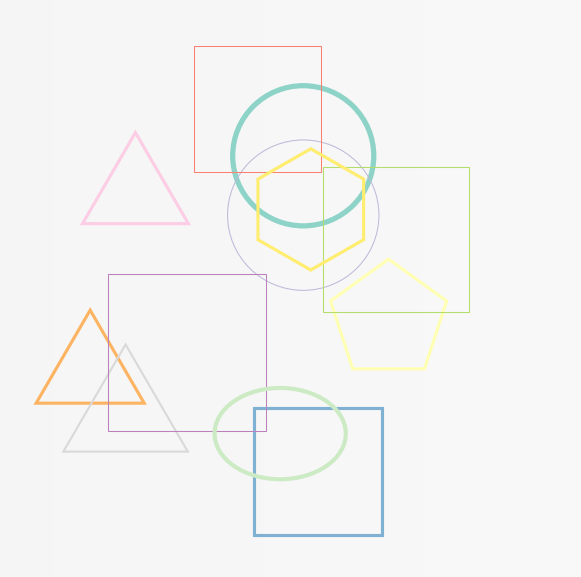[{"shape": "circle", "thickness": 2.5, "radius": 0.61, "center": [0.522, 0.729]}, {"shape": "pentagon", "thickness": 1.5, "radius": 0.53, "center": [0.669, 0.445]}, {"shape": "circle", "thickness": 0.5, "radius": 0.65, "center": [0.522, 0.627]}, {"shape": "square", "thickness": 0.5, "radius": 0.55, "center": [0.443, 0.81]}, {"shape": "square", "thickness": 1.5, "radius": 0.55, "center": [0.547, 0.183]}, {"shape": "triangle", "thickness": 1.5, "radius": 0.54, "center": [0.155, 0.355]}, {"shape": "square", "thickness": 0.5, "radius": 0.63, "center": [0.682, 0.585]}, {"shape": "triangle", "thickness": 1.5, "radius": 0.53, "center": [0.233, 0.664]}, {"shape": "triangle", "thickness": 1, "radius": 0.62, "center": [0.216, 0.279]}, {"shape": "square", "thickness": 0.5, "radius": 0.68, "center": [0.322, 0.389]}, {"shape": "oval", "thickness": 2, "radius": 0.56, "center": [0.482, 0.248]}, {"shape": "hexagon", "thickness": 1.5, "radius": 0.52, "center": [0.535, 0.637]}]